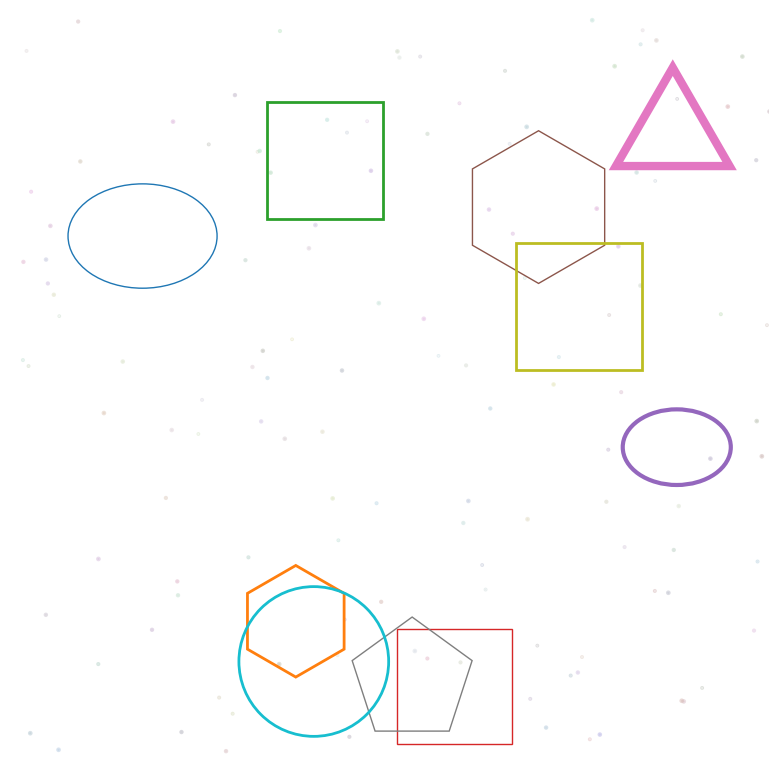[{"shape": "oval", "thickness": 0.5, "radius": 0.48, "center": [0.185, 0.693]}, {"shape": "hexagon", "thickness": 1, "radius": 0.36, "center": [0.384, 0.193]}, {"shape": "square", "thickness": 1, "radius": 0.38, "center": [0.422, 0.791]}, {"shape": "square", "thickness": 0.5, "radius": 0.37, "center": [0.591, 0.109]}, {"shape": "oval", "thickness": 1.5, "radius": 0.35, "center": [0.879, 0.419]}, {"shape": "hexagon", "thickness": 0.5, "radius": 0.5, "center": [0.699, 0.731]}, {"shape": "triangle", "thickness": 3, "radius": 0.43, "center": [0.874, 0.827]}, {"shape": "pentagon", "thickness": 0.5, "radius": 0.41, "center": [0.535, 0.117]}, {"shape": "square", "thickness": 1, "radius": 0.41, "center": [0.752, 0.602]}, {"shape": "circle", "thickness": 1, "radius": 0.49, "center": [0.408, 0.141]}]